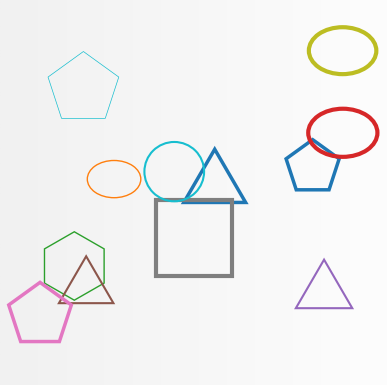[{"shape": "triangle", "thickness": 2.5, "radius": 0.46, "center": [0.554, 0.52]}, {"shape": "pentagon", "thickness": 2.5, "radius": 0.36, "center": [0.807, 0.565]}, {"shape": "oval", "thickness": 1, "radius": 0.35, "center": [0.294, 0.535]}, {"shape": "hexagon", "thickness": 1, "radius": 0.44, "center": [0.192, 0.309]}, {"shape": "oval", "thickness": 3, "radius": 0.45, "center": [0.885, 0.655]}, {"shape": "triangle", "thickness": 1.5, "radius": 0.42, "center": [0.836, 0.242]}, {"shape": "triangle", "thickness": 1.5, "radius": 0.41, "center": [0.222, 0.253]}, {"shape": "pentagon", "thickness": 2.5, "radius": 0.42, "center": [0.103, 0.182]}, {"shape": "square", "thickness": 3, "radius": 0.5, "center": [0.501, 0.382]}, {"shape": "oval", "thickness": 3, "radius": 0.44, "center": [0.884, 0.868]}, {"shape": "pentagon", "thickness": 0.5, "radius": 0.48, "center": [0.215, 0.77]}, {"shape": "circle", "thickness": 1.5, "radius": 0.39, "center": [0.45, 0.554]}]